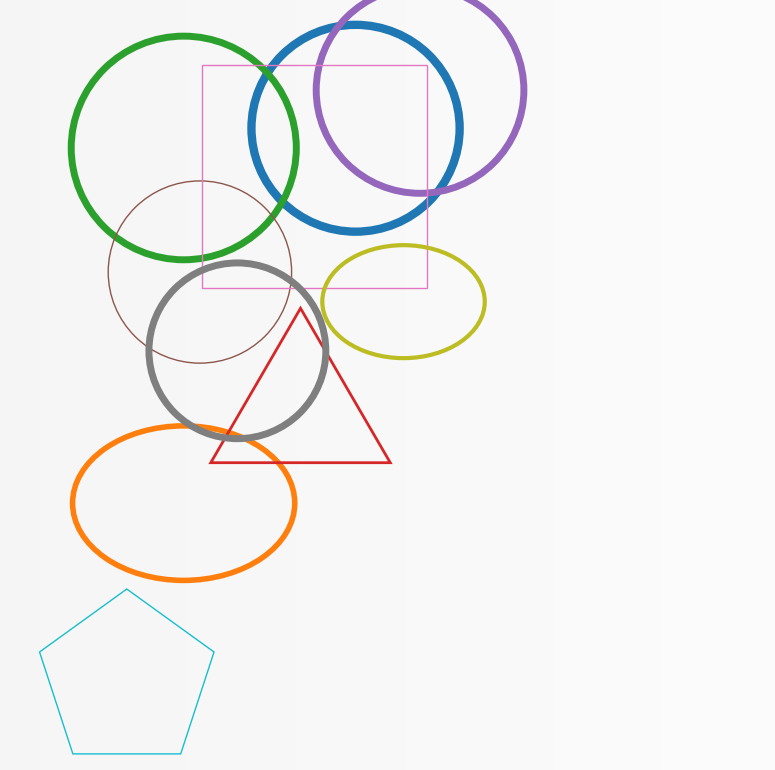[{"shape": "circle", "thickness": 3, "radius": 0.67, "center": [0.459, 0.833]}, {"shape": "oval", "thickness": 2, "radius": 0.72, "center": [0.237, 0.347]}, {"shape": "circle", "thickness": 2.5, "radius": 0.73, "center": [0.237, 0.808]}, {"shape": "triangle", "thickness": 1, "radius": 0.67, "center": [0.388, 0.466]}, {"shape": "circle", "thickness": 2.5, "radius": 0.67, "center": [0.542, 0.883]}, {"shape": "circle", "thickness": 0.5, "radius": 0.59, "center": [0.258, 0.647]}, {"shape": "square", "thickness": 0.5, "radius": 0.72, "center": [0.406, 0.77]}, {"shape": "circle", "thickness": 2.5, "radius": 0.57, "center": [0.306, 0.544]}, {"shape": "oval", "thickness": 1.5, "radius": 0.52, "center": [0.521, 0.608]}, {"shape": "pentagon", "thickness": 0.5, "radius": 0.59, "center": [0.164, 0.117]}]